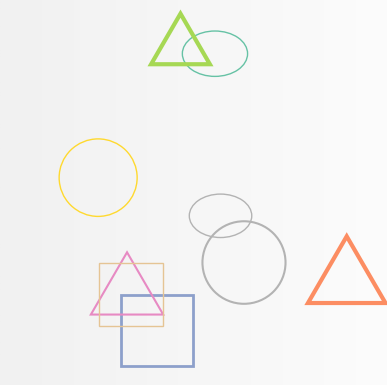[{"shape": "oval", "thickness": 1, "radius": 0.42, "center": [0.555, 0.861]}, {"shape": "triangle", "thickness": 3, "radius": 0.58, "center": [0.895, 0.271]}, {"shape": "square", "thickness": 2, "radius": 0.46, "center": [0.406, 0.141]}, {"shape": "triangle", "thickness": 1.5, "radius": 0.54, "center": [0.328, 0.237]}, {"shape": "triangle", "thickness": 3, "radius": 0.44, "center": [0.466, 0.877]}, {"shape": "circle", "thickness": 1, "radius": 0.5, "center": [0.253, 0.539]}, {"shape": "square", "thickness": 1, "radius": 0.41, "center": [0.338, 0.235]}, {"shape": "circle", "thickness": 1.5, "radius": 0.54, "center": [0.63, 0.318]}, {"shape": "oval", "thickness": 1, "radius": 0.4, "center": [0.569, 0.439]}]